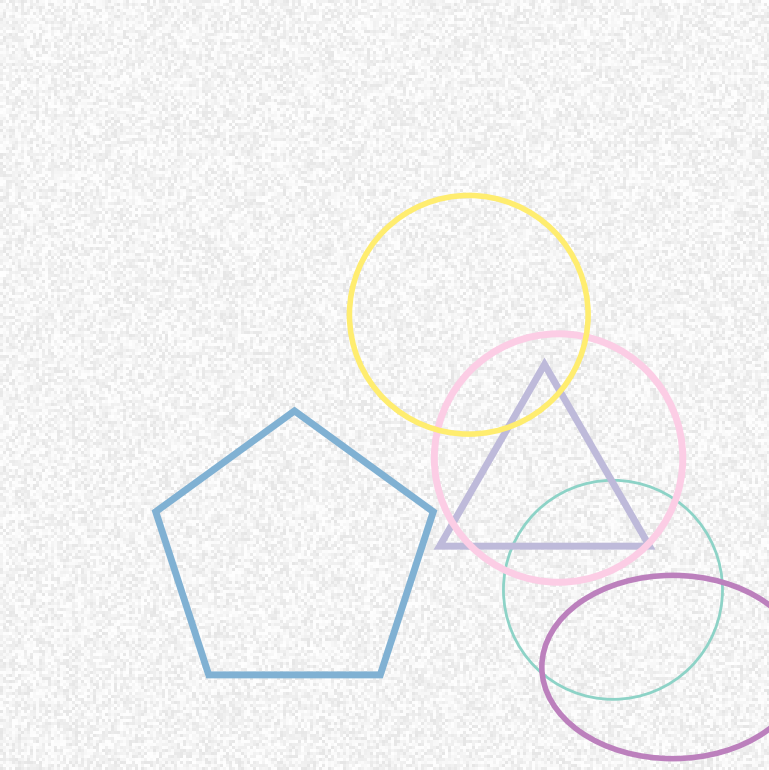[{"shape": "circle", "thickness": 1, "radius": 0.71, "center": [0.796, 0.234]}, {"shape": "triangle", "thickness": 2.5, "radius": 0.79, "center": [0.707, 0.369]}, {"shape": "pentagon", "thickness": 2.5, "radius": 0.95, "center": [0.382, 0.277]}, {"shape": "circle", "thickness": 2.5, "radius": 0.81, "center": [0.725, 0.405]}, {"shape": "oval", "thickness": 2, "radius": 0.85, "center": [0.874, 0.134]}, {"shape": "circle", "thickness": 2, "radius": 0.77, "center": [0.609, 0.591]}]